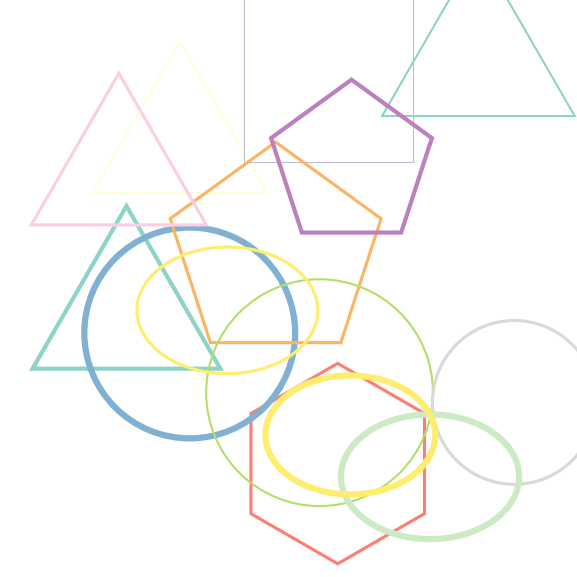[{"shape": "triangle", "thickness": 2, "radius": 0.94, "center": [0.219, 0.455]}, {"shape": "triangle", "thickness": 1, "radius": 0.96, "center": [0.828, 0.894]}, {"shape": "triangle", "thickness": 0.5, "radius": 0.87, "center": [0.311, 0.752]}, {"shape": "square", "thickness": 0.5, "radius": 0.73, "center": [0.569, 0.866]}, {"shape": "hexagon", "thickness": 1.5, "radius": 0.87, "center": [0.585, 0.196]}, {"shape": "circle", "thickness": 3, "radius": 0.91, "center": [0.329, 0.423]}, {"shape": "pentagon", "thickness": 1.5, "radius": 0.96, "center": [0.477, 0.561]}, {"shape": "circle", "thickness": 1, "radius": 0.98, "center": [0.553, 0.319]}, {"shape": "triangle", "thickness": 1.5, "radius": 0.88, "center": [0.206, 0.697]}, {"shape": "circle", "thickness": 1.5, "radius": 0.71, "center": [0.891, 0.302]}, {"shape": "pentagon", "thickness": 2, "radius": 0.73, "center": [0.609, 0.715]}, {"shape": "oval", "thickness": 3, "radius": 0.77, "center": [0.745, 0.174]}, {"shape": "oval", "thickness": 1.5, "radius": 0.78, "center": [0.394, 0.462]}, {"shape": "oval", "thickness": 3, "radius": 0.74, "center": [0.607, 0.246]}]